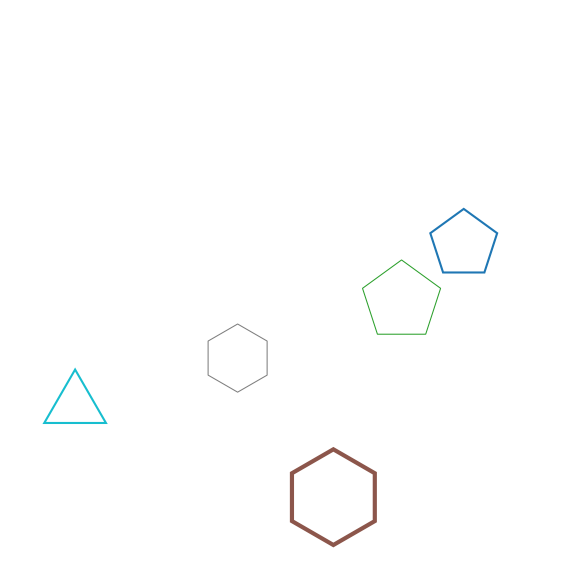[{"shape": "pentagon", "thickness": 1, "radius": 0.3, "center": [0.803, 0.577]}, {"shape": "pentagon", "thickness": 0.5, "radius": 0.36, "center": [0.695, 0.478]}, {"shape": "hexagon", "thickness": 2, "radius": 0.41, "center": [0.577, 0.138]}, {"shape": "hexagon", "thickness": 0.5, "radius": 0.29, "center": [0.411, 0.379]}, {"shape": "triangle", "thickness": 1, "radius": 0.31, "center": [0.13, 0.298]}]